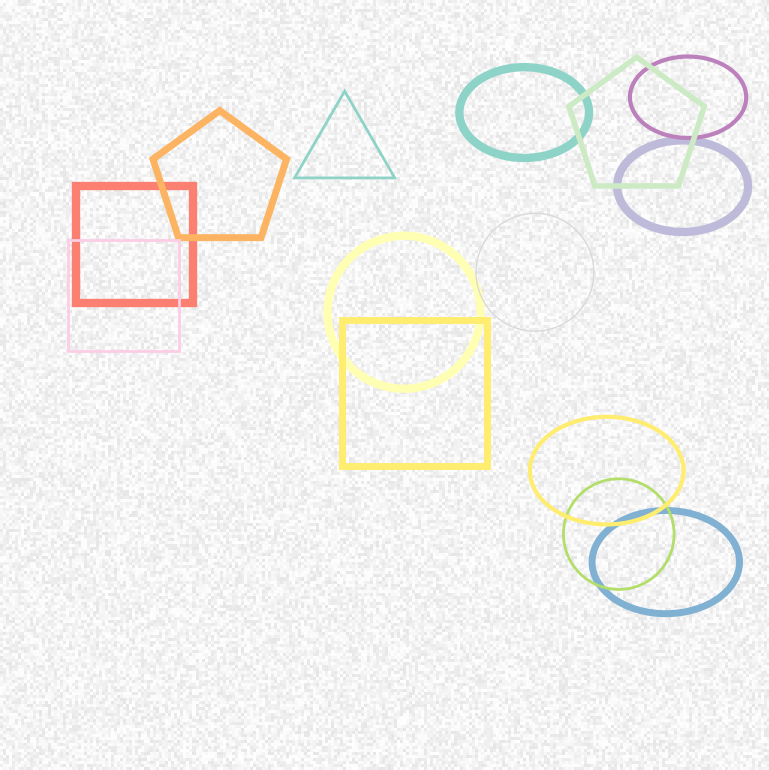[{"shape": "triangle", "thickness": 1, "radius": 0.38, "center": [0.448, 0.806]}, {"shape": "oval", "thickness": 3, "radius": 0.42, "center": [0.681, 0.854]}, {"shape": "circle", "thickness": 3, "radius": 0.5, "center": [0.525, 0.595]}, {"shape": "oval", "thickness": 3, "radius": 0.42, "center": [0.886, 0.758]}, {"shape": "square", "thickness": 3, "radius": 0.38, "center": [0.175, 0.683]}, {"shape": "oval", "thickness": 2.5, "radius": 0.48, "center": [0.865, 0.27]}, {"shape": "pentagon", "thickness": 2.5, "radius": 0.46, "center": [0.285, 0.765]}, {"shape": "circle", "thickness": 1, "radius": 0.36, "center": [0.804, 0.306]}, {"shape": "square", "thickness": 1, "radius": 0.36, "center": [0.16, 0.616]}, {"shape": "circle", "thickness": 0.5, "radius": 0.38, "center": [0.695, 0.646]}, {"shape": "oval", "thickness": 1.5, "radius": 0.38, "center": [0.894, 0.874]}, {"shape": "pentagon", "thickness": 2, "radius": 0.46, "center": [0.827, 0.833]}, {"shape": "oval", "thickness": 1.5, "radius": 0.5, "center": [0.788, 0.389]}, {"shape": "square", "thickness": 2.5, "radius": 0.47, "center": [0.538, 0.49]}]